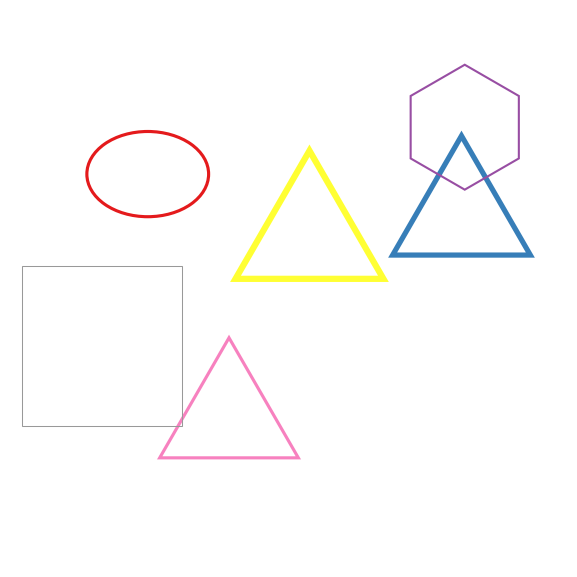[{"shape": "oval", "thickness": 1.5, "radius": 0.53, "center": [0.256, 0.698]}, {"shape": "triangle", "thickness": 2.5, "radius": 0.69, "center": [0.799, 0.626]}, {"shape": "hexagon", "thickness": 1, "radius": 0.54, "center": [0.805, 0.779]}, {"shape": "triangle", "thickness": 3, "radius": 0.74, "center": [0.536, 0.59]}, {"shape": "triangle", "thickness": 1.5, "radius": 0.69, "center": [0.397, 0.276]}, {"shape": "square", "thickness": 0.5, "radius": 0.69, "center": [0.177, 0.399]}]